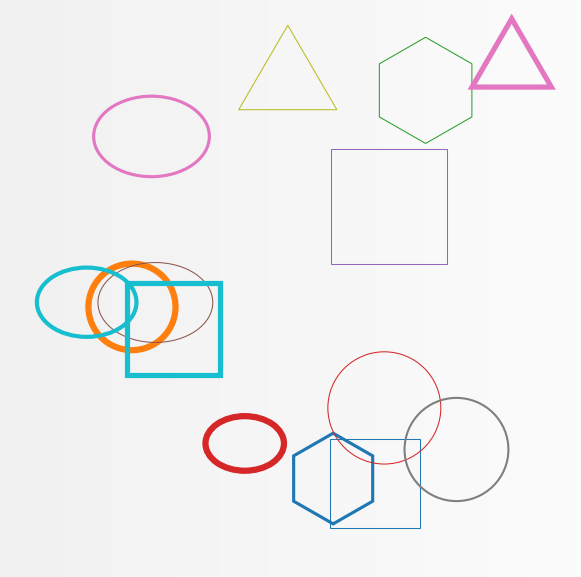[{"shape": "hexagon", "thickness": 1.5, "radius": 0.39, "center": [0.573, 0.171]}, {"shape": "square", "thickness": 0.5, "radius": 0.39, "center": [0.645, 0.162]}, {"shape": "circle", "thickness": 3, "radius": 0.37, "center": [0.227, 0.468]}, {"shape": "hexagon", "thickness": 0.5, "radius": 0.46, "center": [0.732, 0.843]}, {"shape": "circle", "thickness": 0.5, "radius": 0.49, "center": [0.661, 0.293]}, {"shape": "oval", "thickness": 3, "radius": 0.34, "center": [0.421, 0.231]}, {"shape": "square", "thickness": 0.5, "radius": 0.5, "center": [0.67, 0.641]}, {"shape": "oval", "thickness": 0.5, "radius": 0.49, "center": [0.267, 0.475]}, {"shape": "triangle", "thickness": 2.5, "radius": 0.39, "center": [0.88, 0.888]}, {"shape": "oval", "thickness": 1.5, "radius": 0.5, "center": [0.261, 0.763]}, {"shape": "circle", "thickness": 1, "radius": 0.45, "center": [0.785, 0.221]}, {"shape": "triangle", "thickness": 0.5, "radius": 0.49, "center": [0.495, 0.858]}, {"shape": "oval", "thickness": 2, "radius": 0.43, "center": [0.149, 0.476]}, {"shape": "square", "thickness": 2.5, "radius": 0.4, "center": [0.299, 0.429]}]